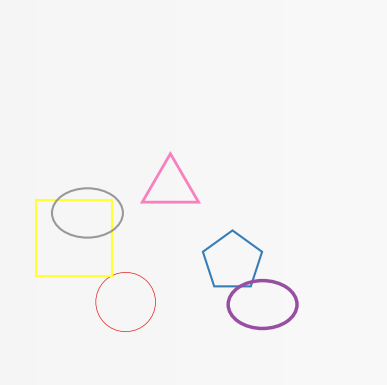[{"shape": "circle", "thickness": 0.5, "radius": 0.39, "center": [0.324, 0.216]}, {"shape": "pentagon", "thickness": 1.5, "radius": 0.4, "center": [0.6, 0.321]}, {"shape": "oval", "thickness": 2.5, "radius": 0.44, "center": [0.678, 0.209]}, {"shape": "square", "thickness": 1.5, "radius": 0.49, "center": [0.191, 0.383]}, {"shape": "triangle", "thickness": 2, "radius": 0.42, "center": [0.44, 0.517]}, {"shape": "oval", "thickness": 1.5, "radius": 0.46, "center": [0.226, 0.447]}]